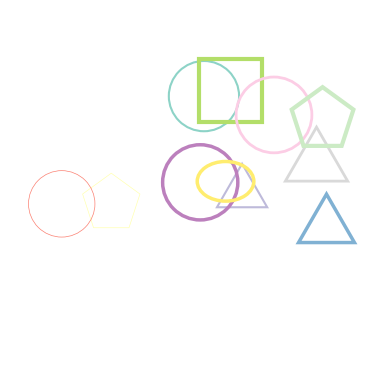[{"shape": "circle", "thickness": 1.5, "radius": 0.46, "center": [0.53, 0.75]}, {"shape": "pentagon", "thickness": 0.5, "radius": 0.39, "center": [0.289, 0.472]}, {"shape": "triangle", "thickness": 1.5, "radius": 0.38, "center": [0.629, 0.499]}, {"shape": "circle", "thickness": 0.5, "radius": 0.43, "center": [0.16, 0.471]}, {"shape": "triangle", "thickness": 2.5, "radius": 0.42, "center": [0.848, 0.412]}, {"shape": "square", "thickness": 3, "radius": 0.41, "center": [0.599, 0.765]}, {"shape": "circle", "thickness": 2, "radius": 0.49, "center": [0.712, 0.701]}, {"shape": "triangle", "thickness": 2, "radius": 0.47, "center": [0.822, 0.576]}, {"shape": "circle", "thickness": 2.5, "radius": 0.49, "center": [0.52, 0.526]}, {"shape": "pentagon", "thickness": 3, "radius": 0.42, "center": [0.838, 0.689]}, {"shape": "oval", "thickness": 2.5, "radius": 0.37, "center": [0.586, 0.529]}]